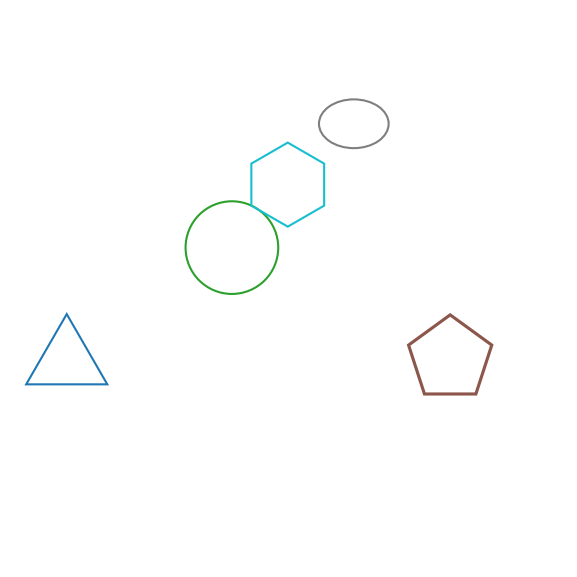[{"shape": "triangle", "thickness": 1, "radius": 0.41, "center": [0.116, 0.374]}, {"shape": "circle", "thickness": 1, "radius": 0.4, "center": [0.402, 0.57]}, {"shape": "pentagon", "thickness": 1.5, "radius": 0.38, "center": [0.78, 0.378]}, {"shape": "oval", "thickness": 1, "radius": 0.3, "center": [0.613, 0.785]}, {"shape": "hexagon", "thickness": 1, "radius": 0.36, "center": [0.498, 0.679]}]